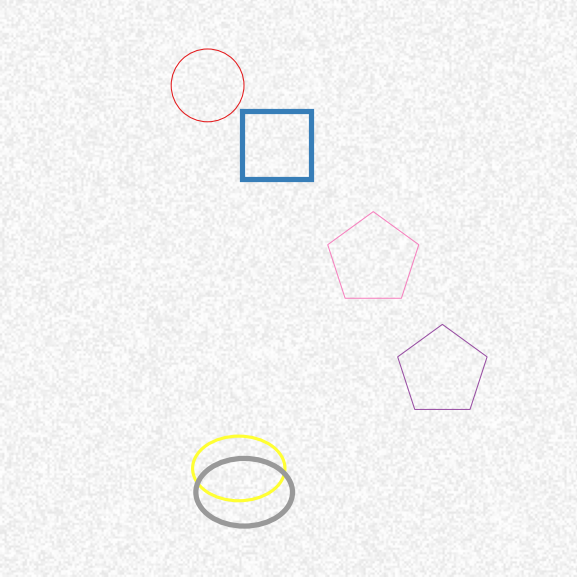[{"shape": "circle", "thickness": 0.5, "radius": 0.32, "center": [0.359, 0.851]}, {"shape": "square", "thickness": 2.5, "radius": 0.3, "center": [0.479, 0.748]}, {"shape": "pentagon", "thickness": 0.5, "radius": 0.41, "center": [0.766, 0.356]}, {"shape": "oval", "thickness": 1.5, "radius": 0.4, "center": [0.413, 0.188]}, {"shape": "pentagon", "thickness": 0.5, "radius": 0.41, "center": [0.646, 0.55]}, {"shape": "oval", "thickness": 2.5, "radius": 0.42, "center": [0.423, 0.147]}]